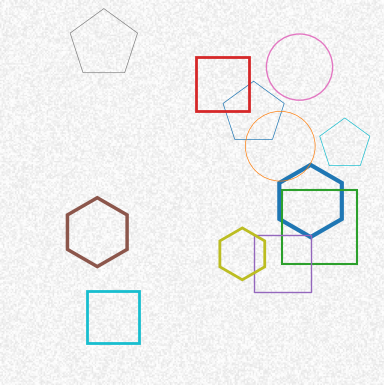[{"shape": "hexagon", "thickness": 3, "radius": 0.47, "center": [0.807, 0.478]}, {"shape": "pentagon", "thickness": 0.5, "radius": 0.42, "center": [0.659, 0.706]}, {"shape": "circle", "thickness": 0.5, "radius": 0.45, "center": [0.728, 0.62]}, {"shape": "square", "thickness": 1.5, "radius": 0.48, "center": [0.83, 0.41]}, {"shape": "square", "thickness": 2, "radius": 0.35, "center": [0.578, 0.782]}, {"shape": "square", "thickness": 1, "radius": 0.37, "center": [0.733, 0.316]}, {"shape": "hexagon", "thickness": 2.5, "radius": 0.45, "center": [0.253, 0.397]}, {"shape": "circle", "thickness": 1, "radius": 0.43, "center": [0.778, 0.826]}, {"shape": "pentagon", "thickness": 0.5, "radius": 0.46, "center": [0.27, 0.886]}, {"shape": "hexagon", "thickness": 2, "radius": 0.34, "center": [0.629, 0.341]}, {"shape": "square", "thickness": 2, "radius": 0.34, "center": [0.293, 0.177]}, {"shape": "pentagon", "thickness": 0.5, "radius": 0.34, "center": [0.896, 0.625]}]